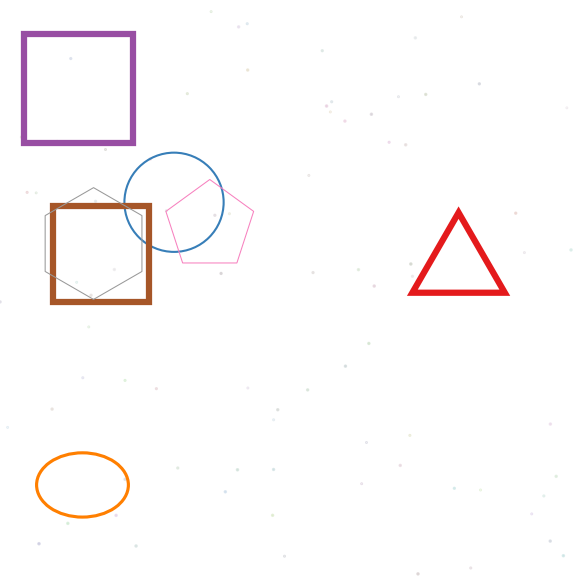[{"shape": "triangle", "thickness": 3, "radius": 0.46, "center": [0.794, 0.538]}, {"shape": "circle", "thickness": 1, "radius": 0.43, "center": [0.301, 0.649]}, {"shape": "square", "thickness": 3, "radius": 0.47, "center": [0.136, 0.846]}, {"shape": "oval", "thickness": 1.5, "radius": 0.4, "center": [0.143, 0.159]}, {"shape": "square", "thickness": 3, "radius": 0.42, "center": [0.174, 0.56]}, {"shape": "pentagon", "thickness": 0.5, "radius": 0.4, "center": [0.363, 0.608]}, {"shape": "hexagon", "thickness": 0.5, "radius": 0.48, "center": [0.162, 0.577]}]